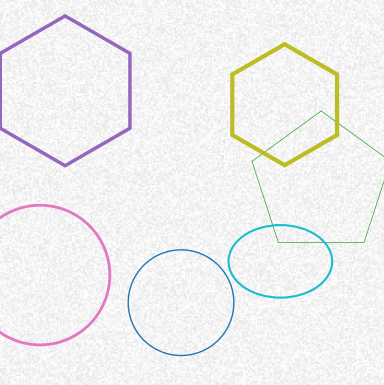[{"shape": "circle", "thickness": 1, "radius": 0.69, "center": [0.47, 0.214]}, {"shape": "pentagon", "thickness": 0.5, "radius": 0.95, "center": [0.834, 0.523]}, {"shape": "hexagon", "thickness": 2.5, "radius": 0.97, "center": [0.169, 0.764]}, {"shape": "circle", "thickness": 2, "radius": 0.91, "center": [0.104, 0.285]}, {"shape": "hexagon", "thickness": 3, "radius": 0.79, "center": [0.739, 0.728]}, {"shape": "oval", "thickness": 1.5, "radius": 0.67, "center": [0.728, 0.321]}]